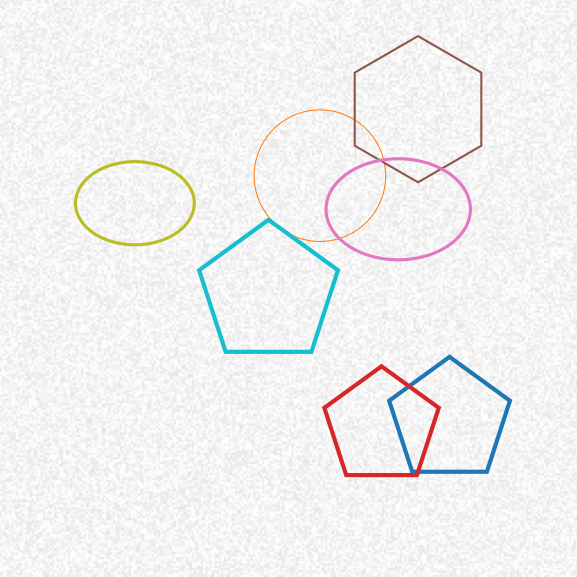[{"shape": "pentagon", "thickness": 2, "radius": 0.55, "center": [0.778, 0.271]}, {"shape": "circle", "thickness": 0.5, "radius": 0.57, "center": [0.554, 0.695]}, {"shape": "pentagon", "thickness": 2, "radius": 0.52, "center": [0.661, 0.261]}, {"shape": "hexagon", "thickness": 1, "radius": 0.63, "center": [0.724, 0.81]}, {"shape": "oval", "thickness": 1.5, "radius": 0.63, "center": [0.69, 0.637]}, {"shape": "oval", "thickness": 1.5, "radius": 0.51, "center": [0.234, 0.647]}, {"shape": "pentagon", "thickness": 2, "radius": 0.63, "center": [0.465, 0.492]}]